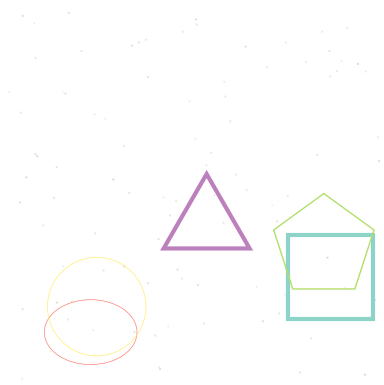[{"shape": "square", "thickness": 3, "radius": 0.55, "center": [0.859, 0.281]}, {"shape": "oval", "thickness": 0.5, "radius": 0.6, "center": [0.235, 0.137]}, {"shape": "pentagon", "thickness": 1, "radius": 0.69, "center": [0.841, 0.36]}, {"shape": "triangle", "thickness": 3, "radius": 0.64, "center": [0.537, 0.419]}, {"shape": "circle", "thickness": 0.5, "radius": 0.64, "center": [0.251, 0.204]}]